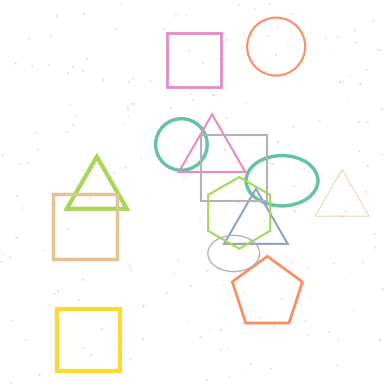[{"shape": "oval", "thickness": 2.5, "radius": 0.47, "center": [0.732, 0.531]}, {"shape": "circle", "thickness": 2.5, "radius": 0.33, "center": [0.471, 0.625]}, {"shape": "circle", "thickness": 1.5, "radius": 0.38, "center": [0.717, 0.879]}, {"shape": "pentagon", "thickness": 2, "radius": 0.48, "center": [0.694, 0.238]}, {"shape": "triangle", "thickness": 1.5, "radius": 0.48, "center": [0.665, 0.414]}, {"shape": "square", "thickness": 2, "radius": 0.35, "center": [0.504, 0.844]}, {"shape": "triangle", "thickness": 1.5, "radius": 0.5, "center": [0.551, 0.603]}, {"shape": "hexagon", "thickness": 1.5, "radius": 0.47, "center": [0.621, 0.447]}, {"shape": "triangle", "thickness": 3, "radius": 0.45, "center": [0.251, 0.503]}, {"shape": "square", "thickness": 3, "radius": 0.4, "center": [0.23, 0.117]}, {"shape": "square", "thickness": 2.5, "radius": 0.42, "center": [0.221, 0.412]}, {"shape": "triangle", "thickness": 0.5, "radius": 0.4, "center": [0.889, 0.479]}, {"shape": "oval", "thickness": 1, "radius": 0.34, "center": [0.607, 0.342]}, {"shape": "square", "thickness": 1.5, "radius": 0.43, "center": [0.607, 0.564]}]